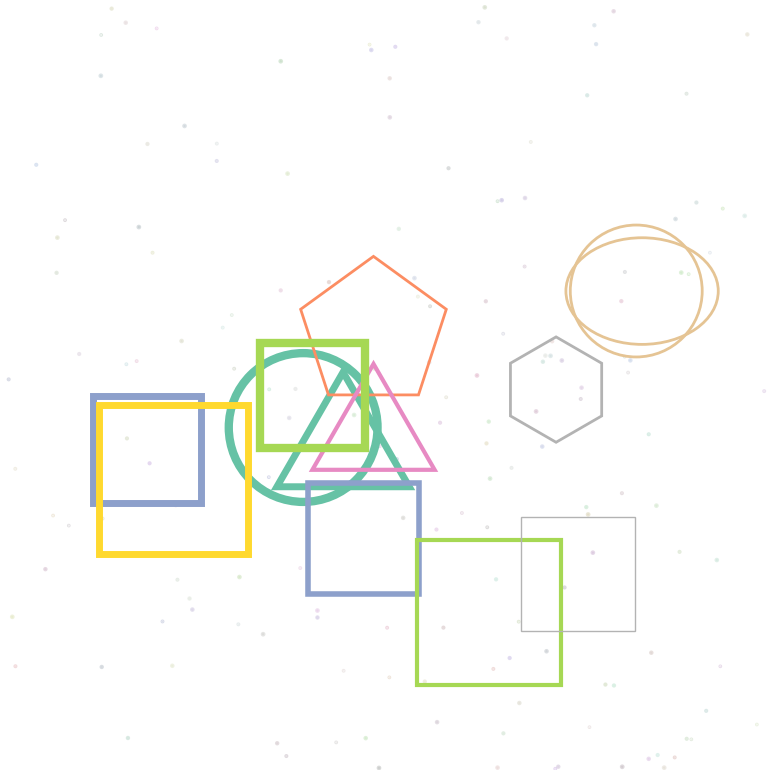[{"shape": "circle", "thickness": 3, "radius": 0.48, "center": [0.394, 0.445]}, {"shape": "triangle", "thickness": 2.5, "radius": 0.5, "center": [0.446, 0.417]}, {"shape": "pentagon", "thickness": 1, "radius": 0.5, "center": [0.485, 0.568]}, {"shape": "square", "thickness": 2, "radius": 0.36, "center": [0.472, 0.3]}, {"shape": "square", "thickness": 2.5, "radius": 0.35, "center": [0.191, 0.416]}, {"shape": "triangle", "thickness": 1.5, "radius": 0.46, "center": [0.485, 0.436]}, {"shape": "square", "thickness": 1.5, "radius": 0.47, "center": [0.635, 0.204]}, {"shape": "square", "thickness": 3, "radius": 0.34, "center": [0.406, 0.486]}, {"shape": "square", "thickness": 2.5, "radius": 0.48, "center": [0.225, 0.377]}, {"shape": "oval", "thickness": 1, "radius": 0.49, "center": [0.834, 0.622]}, {"shape": "circle", "thickness": 1, "radius": 0.43, "center": [0.826, 0.622]}, {"shape": "hexagon", "thickness": 1, "radius": 0.34, "center": [0.722, 0.494]}, {"shape": "square", "thickness": 0.5, "radius": 0.37, "center": [0.751, 0.255]}]